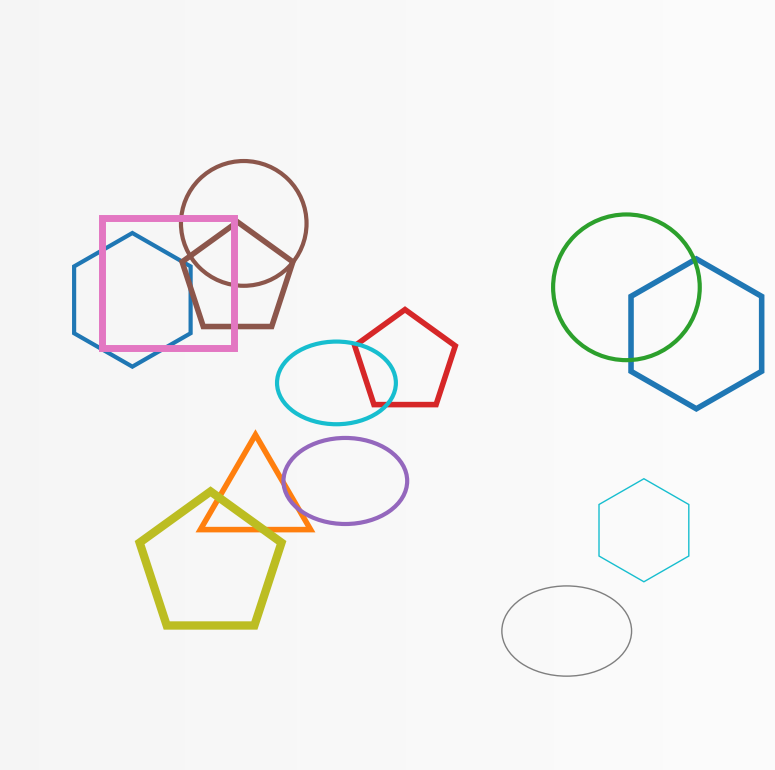[{"shape": "hexagon", "thickness": 1.5, "radius": 0.43, "center": [0.171, 0.611]}, {"shape": "hexagon", "thickness": 2, "radius": 0.49, "center": [0.899, 0.566]}, {"shape": "triangle", "thickness": 2, "radius": 0.41, "center": [0.33, 0.353]}, {"shape": "circle", "thickness": 1.5, "radius": 0.47, "center": [0.808, 0.627]}, {"shape": "pentagon", "thickness": 2, "radius": 0.34, "center": [0.523, 0.53]}, {"shape": "oval", "thickness": 1.5, "radius": 0.4, "center": [0.446, 0.375]}, {"shape": "circle", "thickness": 1.5, "radius": 0.41, "center": [0.315, 0.71]}, {"shape": "pentagon", "thickness": 2, "radius": 0.38, "center": [0.306, 0.637]}, {"shape": "square", "thickness": 2.5, "radius": 0.42, "center": [0.217, 0.632]}, {"shape": "oval", "thickness": 0.5, "radius": 0.42, "center": [0.731, 0.18]}, {"shape": "pentagon", "thickness": 3, "radius": 0.48, "center": [0.272, 0.266]}, {"shape": "oval", "thickness": 1.5, "radius": 0.38, "center": [0.434, 0.503]}, {"shape": "hexagon", "thickness": 0.5, "radius": 0.33, "center": [0.831, 0.311]}]